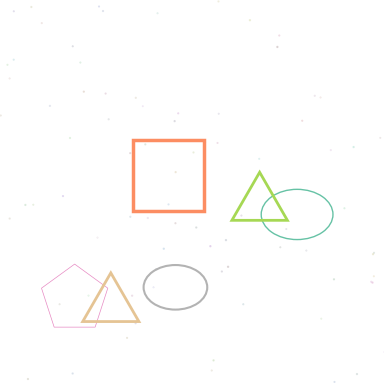[{"shape": "oval", "thickness": 1, "radius": 0.47, "center": [0.772, 0.443]}, {"shape": "square", "thickness": 2.5, "radius": 0.46, "center": [0.437, 0.544]}, {"shape": "pentagon", "thickness": 0.5, "radius": 0.45, "center": [0.194, 0.224]}, {"shape": "triangle", "thickness": 2, "radius": 0.42, "center": [0.674, 0.469]}, {"shape": "triangle", "thickness": 2, "radius": 0.42, "center": [0.288, 0.207]}, {"shape": "oval", "thickness": 1.5, "radius": 0.41, "center": [0.456, 0.254]}]